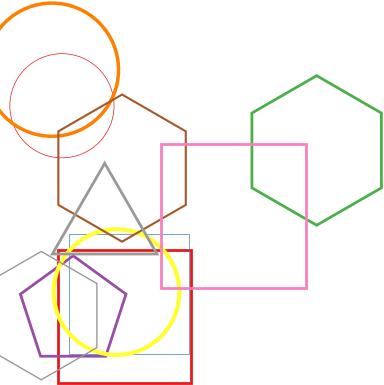[{"shape": "square", "thickness": 2, "radius": 0.86, "center": [0.323, 0.177]}, {"shape": "circle", "thickness": 0.5, "radius": 0.68, "center": [0.161, 0.725]}, {"shape": "square", "thickness": 0.5, "radius": 0.78, "center": [0.334, 0.237]}, {"shape": "hexagon", "thickness": 2, "radius": 0.97, "center": [0.823, 0.609]}, {"shape": "pentagon", "thickness": 2, "radius": 0.72, "center": [0.19, 0.191]}, {"shape": "circle", "thickness": 2.5, "radius": 0.86, "center": [0.135, 0.819]}, {"shape": "circle", "thickness": 3, "radius": 0.82, "center": [0.303, 0.241]}, {"shape": "hexagon", "thickness": 1.5, "radius": 0.96, "center": [0.317, 0.563]}, {"shape": "square", "thickness": 2, "radius": 0.94, "center": [0.607, 0.439]}, {"shape": "hexagon", "thickness": 1, "radius": 0.83, "center": [0.107, 0.18]}, {"shape": "triangle", "thickness": 2, "radius": 0.78, "center": [0.272, 0.419]}]